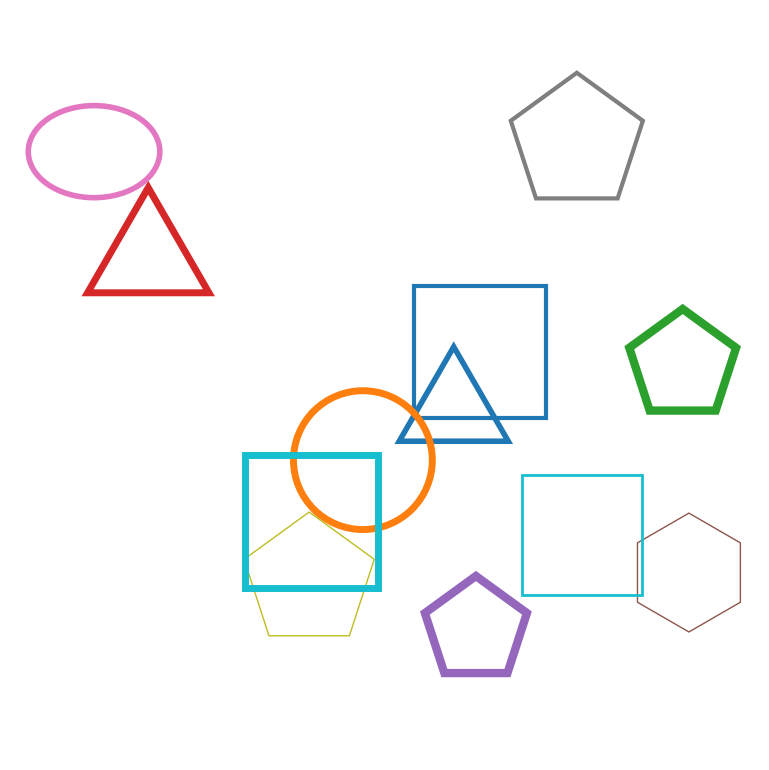[{"shape": "square", "thickness": 1.5, "radius": 0.43, "center": [0.623, 0.543]}, {"shape": "triangle", "thickness": 2, "radius": 0.41, "center": [0.589, 0.468]}, {"shape": "circle", "thickness": 2.5, "radius": 0.45, "center": [0.471, 0.402]}, {"shape": "pentagon", "thickness": 3, "radius": 0.36, "center": [0.887, 0.526]}, {"shape": "triangle", "thickness": 2.5, "radius": 0.45, "center": [0.193, 0.665]}, {"shape": "pentagon", "thickness": 3, "radius": 0.35, "center": [0.618, 0.182]}, {"shape": "hexagon", "thickness": 0.5, "radius": 0.39, "center": [0.895, 0.256]}, {"shape": "oval", "thickness": 2, "radius": 0.43, "center": [0.122, 0.803]}, {"shape": "pentagon", "thickness": 1.5, "radius": 0.45, "center": [0.749, 0.815]}, {"shape": "pentagon", "thickness": 0.5, "radius": 0.44, "center": [0.402, 0.246]}, {"shape": "square", "thickness": 1, "radius": 0.39, "center": [0.756, 0.306]}, {"shape": "square", "thickness": 2.5, "radius": 0.43, "center": [0.405, 0.323]}]